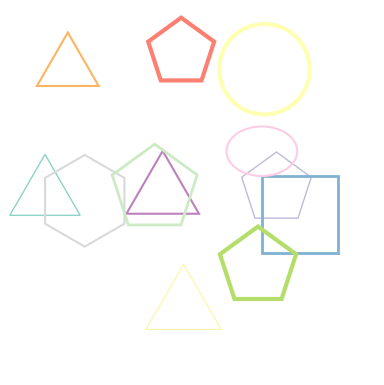[{"shape": "triangle", "thickness": 1, "radius": 0.53, "center": [0.117, 0.493]}, {"shape": "circle", "thickness": 3, "radius": 0.59, "center": [0.687, 0.82]}, {"shape": "pentagon", "thickness": 1, "radius": 0.47, "center": [0.718, 0.51]}, {"shape": "pentagon", "thickness": 3, "radius": 0.45, "center": [0.471, 0.864]}, {"shape": "square", "thickness": 2, "radius": 0.5, "center": [0.779, 0.443]}, {"shape": "triangle", "thickness": 1.5, "radius": 0.46, "center": [0.176, 0.823]}, {"shape": "pentagon", "thickness": 3, "radius": 0.52, "center": [0.67, 0.308]}, {"shape": "oval", "thickness": 1.5, "radius": 0.46, "center": [0.68, 0.607]}, {"shape": "hexagon", "thickness": 1.5, "radius": 0.59, "center": [0.22, 0.478]}, {"shape": "triangle", "thickness": 1.5, "radius": 0.54, "center": [0.423, 0.499]}, {"shape": "pentagon", "thickness": 2, "radius": 0.58, "center": [0.402, 0.51]}, {"shape": "triangle", "thickness": 0.5, "radius": 0.57, "center": [0.477, 0.2]}]